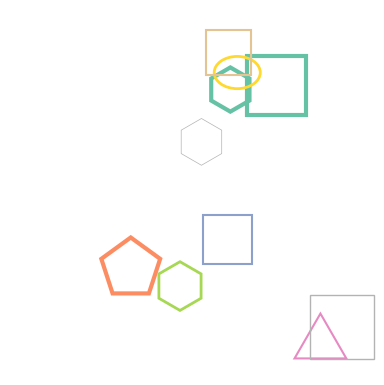[{"shape": "square", "thickness": 3, "radius": 0.38, "center": [0.719, 0.777]}, {"shape": "hexagon", "thickness": 3, "radius": 0.29, "center": [0.598, 0.767]}, {"shape": "pentagon", "thickness": 3, "radius": 0.4, "center": [0.34, 0.303]}, {"shape": "square", "thickness": 1.5, "radius": 0.32, "center": [0.591, 0.377]}, {"shape": "triangle", "thickness": 1.5, "radius": 0.39, "center": [0.832, 0.108]}, {"shape": "hexagon", "thickness": 2, "radius": 0.32, "center": [0.468, 0.257]}, {"shape": "oval", "thickness": 2, "radius": 0.3, "center": [0.616, 0.812]}, {"shape": "square", "thickness": 1.5, "radius": 0.29, "center": [0.593, 0.864]}, {"shape": "square", "thickness": 1, "radius": 0.41, "center": [0.888, 0.151]}, {"shape": "hexagon", "thickness": 0.5, "radius": 0.3, "center": [0.523, 0.631]}]